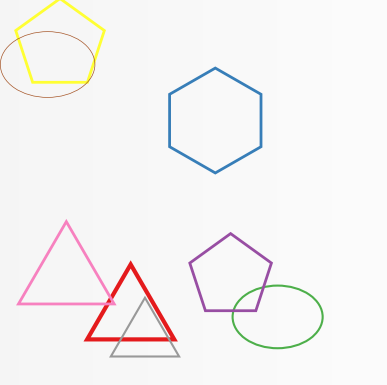[{"shape": "triangle", "thickness": 3, "radius": 0.65, "center": [0.337, 0.183]}, {"shape": "hexagon", "thickness": 2, "radius": 0.68, "center": [0.556, 0.687]}, {"shape": "oval", "thickness": 1.5, "radius": 0.58, "center": [0.716, 0.177]}, {"shape": "pentagon", "thickness": 2, "radius": 0.55, "center": [0.595, 0.283]}, {"shape": "pentagon", "thickness": 2, "radius": 0.6, "center": [0.155, 0.883]}, {"shape": "oval", "thickness": 0.5, "radius": 0.61, "center": [0.123, 0.832]}, {"shape": "triangle", "thickness": 2, "radius": 0.71, "center": [0.171, 0.282]}, {"shape": "triangle", "thickness": 1.5, "radius": 0.51, "center": [0.374, 0.125]}]